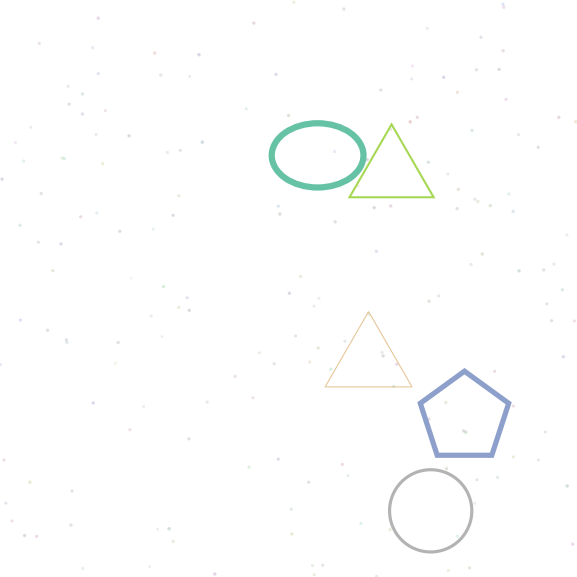[{"shape": "oval", "thickness": 3, "radius": 0.4, "center": [0.55, 0.73]}, {"shape": "pentagon", "thickness": 2.5, "radius": 0.4, "center": [0.804, 0.276]}, {"shape": "triangle", "thickness": 1, "radius": 0.42, "center": [0.678, 0.7]}, {"shape": "triangle", "thickness": 0.5, "radius": 0.43, "center": [0.638, 0.373]}, {"shape": "circle", "thickness": 1.5, "radius": 0.36, "center": [0.746, 0.115]}]